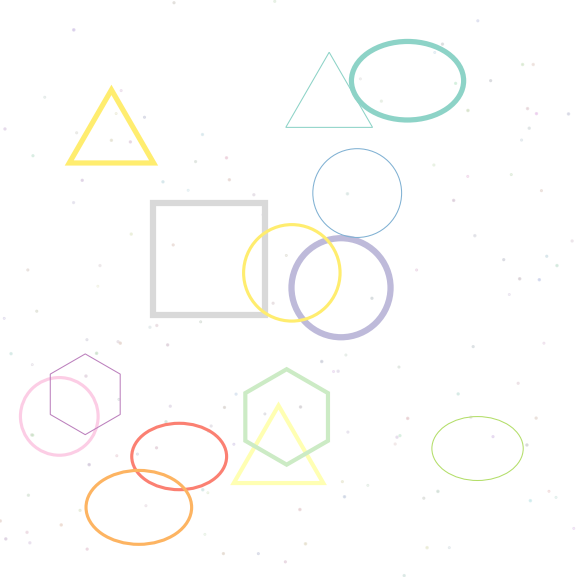[{"shape": "oval", "thickness": 2.5, "radius": 0.49, "center": [0.706, 0.859]}, {"shape": "triangle", "thickness": 0.5, "radius": 0.43, "center": [0.57, 0.822]}, {"shape": "triangle", "thickness": 2, "radius": 0.45, "center": [0.482, 0.207]}, {"shape": "circle", "thickness": 3, "radius": 0.43, "center": [0.591, 0.501]}, {"shape": "oval", "thickness": 1.5, "radius": 0.41, "center": [0.31, 0.209]}, {"shape": "circle", "thickness": 0.5, "radius": 0.38, "center": [0.619, 0.665]}, {"shape": "oval", "thickness": 1.5, "radius": 0.46, "center": [0.24, 0.121]}, {"shape": "oval", "thickness": 0.5, "radius": 0.4, "center": [0.827, 0.222]}, {"shape": "circle", "thickness": 1.5, "radius": 0.34, "center": [0.103, 0.278]}, {"shape": "square", "thickness": 3, "radius": 0.49, "center": [0.362, 0.55]}, {"shape": "hexagon", "thickness": 0.5, "radius": 0.35, "center": [0.148, 0.316]}, {"shape": "hexagon", "thickness": 2, "radius": 0.41, "center": [0.496, 0.277]}, {"shape": "circle", "thickness": 1.5, "radius": 0.42, "center": [0.505, 0.527]}, {"shape": "triangle", "thickness": 2.5, "radius": 0.42, "center": [0.193, 0.759]}]